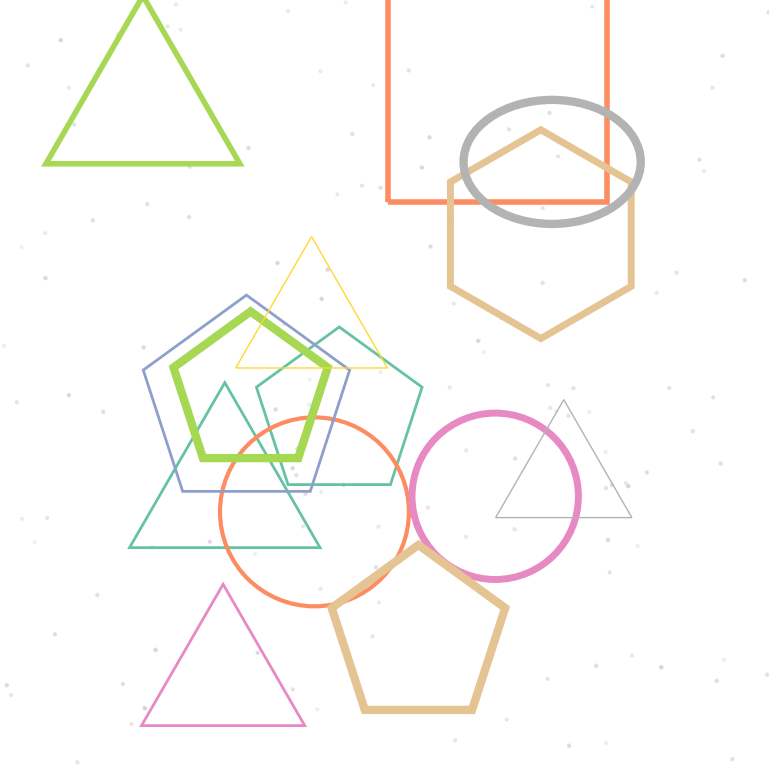[{"shape": "pentagon", "thickness": 1, "radius": 0.57, "center": [0.441, 0.462]}, {"shape": "triangle", "thickness": 1, "radius": 0.71, "center": [0.292, 0.36]}, {"shape": "square", "thickness": 2, "radius": 0.71, "center": [0.646, 0.88]}, {"shape": "circle", "thickness": 1.5, "radius": 0.61, "center": [0.408, 0.335]}, {"shape": "pentagon", "thickness": 1, "radius": 0.7, "center": [0.32, 0.476]}, {"shape": "triangle", "thickness": 1, "radius": 0.61, "center": [0.29, 0.119]}, {"shape": "circle", "thickness": 2.5, "radius": 0.54, "center": [0.643, 0.355]}, {"shape": "pentagon", "thickness": 3, "radius": 0.53, "center": [0.325, 0.49]}, {"shape": "triangle", "thickness": 2, "radius": 0.73, "center": [0.186, 0.86]}, {"shape": "triangle", "thickness": 0.5, "radius": 0.57, "center": [0.405, 0.579]}, {"shape": "pentagon", "thickness": 3, "radius": 0.59, "center": [0.543, 0.174]}, {"shape": "hexagon", "thickness": 2.5, "radius": 0.68, "center": [0.702, 0.696]}, {"shape": "triangle", "thickness": 0.5, "radius": 0.51, "center": [0.732, 0.379]}, {"shape": "oval", "thickness": 3, "radius": 0.58, "center": [0.717, 0.79]}]